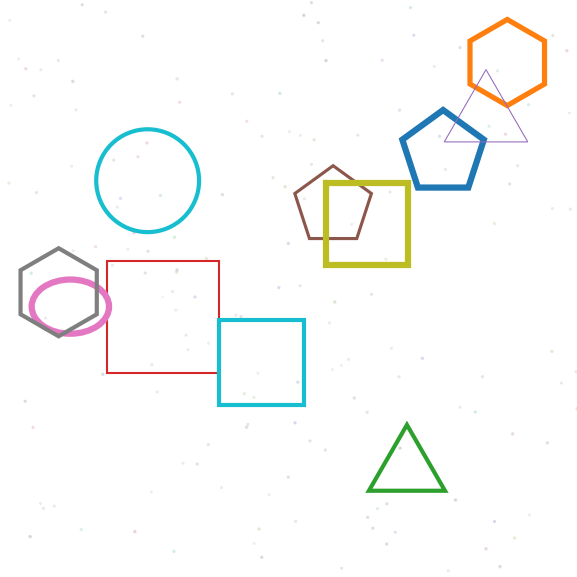[{"shape": "pentagon", "thickness": 3, "radius": 0.37, "center": [0.767, 0.734]}, {"shape": "hexagon", "thickness": 2.5, "radius": 0.37, "center": [0.878, 0.891]}, {"shape": "triangle", "thickness": 2, "radius": 0.38, "center": [0.705, 0.187]}, {"shape": "square", "thickness": 1, "radius": 0.48, "center": [0.282, 0.45]}, {"shape": "triangle", "thickness": 0.5, "radius": 0.42, "center": [0.842, 0.795]}, {"shape": "pentagon", "thickness": 1.5, "radius": 0.35, "center": [0.577, 0.642]}, {"shape": "oval", "thickness": 3, "radius": 0.34, "center": [0.122, 0.468]}, {"shape": "hexagon", "thickness": 2, "radius": 0.38, "center": [0.102, 0.493]}, {"shape": "square", "thickness": 3, "radius": 0.36, "center": [0.636, 0.611]}, {"shape": "square", "thickness": 2, "radius": 0.37, "center": [0.453, 0.372]}, {"shape": "circle", "thickness": 2, "radius": 0.45, "center": [0.256, 0.686]}]